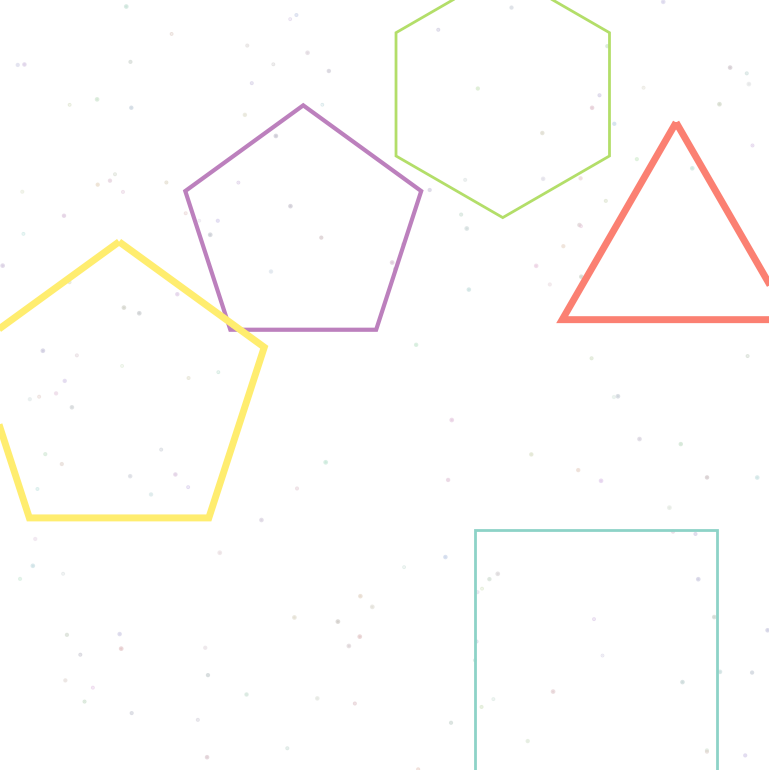[{"shape": "square", "thickness": 1, "radius": 0.78, "center": [0.774, 0.154]}, {"shape": "triangle", "thickness": 2.5, "radius": 0.85, "center": [0.878, 0.67]}, {"shape": "hexagon", "thickness": 1, "radius": 0.8, "center": [0.653, 0.877]}, {"shape": "pentagon", "thickness": 1.5, "radius": 0.81, "center": [0.394, 0.702]}, {"shape": "pentagon", "thickness": 2.5, "radius": 0.99, "center": [0.155, 0.488]}]